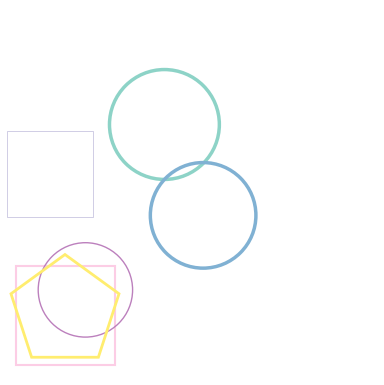[{"shape": "circle", "thickness": 2.5, "radius": 0.71, "center": [0.427, 0.677]}, {"shape": "square", "thickness": 0.5, "radius": 0.56, "center": [0.13, 0.548]}, {"shape": "circle", "thickness": 2.5, "radius": 0.69, "center": [0.528, 0.441]}, {"shape": "square", "thickness": 1.5, "radius": 0.64, "center": [0.171, 0.181]}, {"shape": "circle", "thickness": 1, "radius": 0.61, "center": [0.222, 0.247]}, {"shape": "pentagon", "thickness": 2, "radius": 0.74, "center": [0.169, 0.191]}]